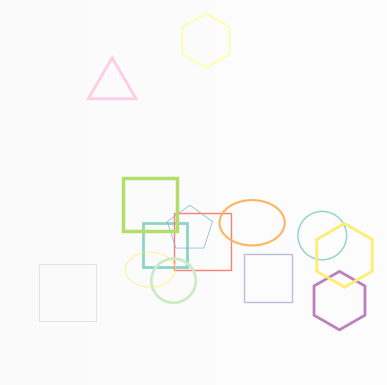[{"shape": "square", "thickness": 2, "radius": 0.29, "center": [0.426, 0.364]}, {"shape": "circle", "thickness": 1, "radius": 0.31, "center": [0.832, 0.388]}, {"shape": "hexagon", "thickness": 1.5, "radius": 0.35, "center": [0.531, 0.894]}, {"shape": "square", "thickness": 1, "radius": 0.31, "center": [0.692, 0.278]}, {"shape": "square", "thickness": 1, "radius": 0.37, "center": [0.522, 0.373]}, {"shape": "pentagon", "thickness": 0.5, "radius": 0.31, "center": [0.49, 0.405]}, {"shape": "oval", "thickness": 1.5, "radius": 0.42, "center": [0.651, 0.421]}, {"shape": "square", "thickness": 2.5, "radius": 0.35, "center": [0.388, 0.469]}, {"shape": "triangle", "thickness": 2, "radius": 0.35, "center": [0.289, 0.779]}, {"shape": "square", "thickness": 0.5, "radius": 0.37, "center": [0.174, 0.241]}, {"shape": "hexagon", "thickness": 2, "radius": 0.38, "center": [0.876, 0.219]}, {"shape": "circle", "thickness": 2, "radius": 0.29, "center": [0.448, 0.271]}, {"shape": "oval", "thickness": 0.5, "radius": 0.32, "center": [0.388, 0.3]}, {"shape": "hexagon", "thickness": 2, "radius": 0.41, "center": [0.889, 0.337]}]